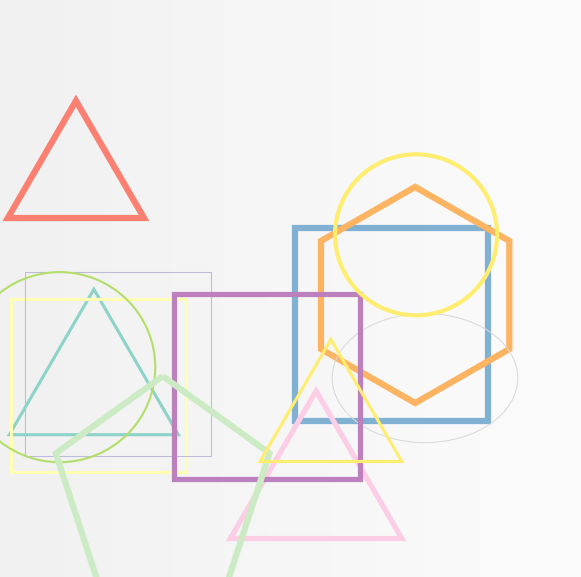[{"shape": "triangle", "thickness": 1.5, "radius": 0.84, "center": [0.161, 0.33]}, {"shape": "square", "thickness": 1.5, "radius": 0.75, "center": [0.169, 0.331]}, {"shape": "square", "thickness": 0.5, "radius": 0.8, "center": [0.203, 0.368]}, {"shape": "triangle", "thickness": 3, "radius": 0.68, "center": [0.131, 0.689]}, {"shape": "square", "thickness": 3, "radius": 0.83, "center": [0.674, 0.437]}, {"shape": "hexagon", "thickness": 3, "radius": 0.94, "center": [0.714, 0.488]}, {"shape": "circle", "thickness": 1, "radius": 0.82, "center": [0.102, 0.363]}, {"shape": "triangle", "thickness": 2.5, "radius": 0.85, "center": [0.544, 0.152]}, {"shape": "oval", "thickness": 0.5, "radius": 0.8, "center": [0.731, 0.344]}, {"shape": "square", "thickness": 2.5, "radius": 0.8, "center": [0.46, 0.331]}, {"shape": "pentagon", "thickness": 3, "radius": 0.97, "center": [0.28, 0.154]}, {"shape": "circle", "thickness": 2, "radius": 0.7, "center": [0.716, 0.593]}, {"shape": "triangle", "thickness": 1.5, "radius": 0.7, "center": [0.569, 0.27]}]